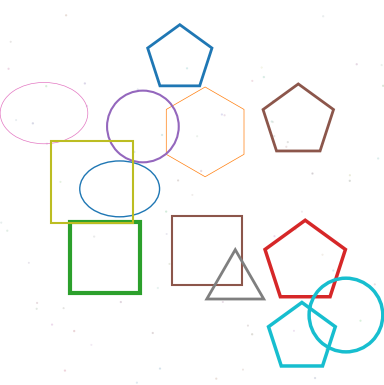[{"shape": "oval", "thickness": 1, "radius": 0.52, "center": [0.311, 0.509]}, {"shape": "pentagon", "thickness": 2, "radius": 0.44, "center": [0.467, 0.848]}, {"shape": "hexagon", "thickness": 0.5, "radius": 0.58, "center": [0.533, 0.657]}, {"shape": "square", "thickness": 3, "radius": 0.46, "center": [0.273, 0.331]}, {"shape": "pentagon", "thickness": 2.5, "radius": 0.55, "center": [0.793, 0.318]}, {"shape": "circle", "thickness": 1.5, "radius": 0.47, "center": [0.371, 0.672]}, {"shape": "square", "thickness": 1.5, "radius": 0.45, "center": [0.537, 0.35]}, {"shape": "pentagon", "thickness": 2, "radius": 0.48, "center": [0.775, 0.686]}, {"shape": "oval", "thickness": 0.5, "radius": 0.57, "center": [0.114, 0.706]}, {"shape": "triangle", "thickness": 2, "radius": 0.43, "center": [0.611, 0.266]}, {"shape": "square", "thickness": 1.5, "radius": 0.53, "center": [0.239, 0.527]}, {"shape": "circle", "thickness": 2.5, "radius": 0.48, "center": [0.899, 0.182]}, {"shape": "pentagon", "thickness": 2.5, "radius": 0.46, "center": [0.784, 0.123]}]